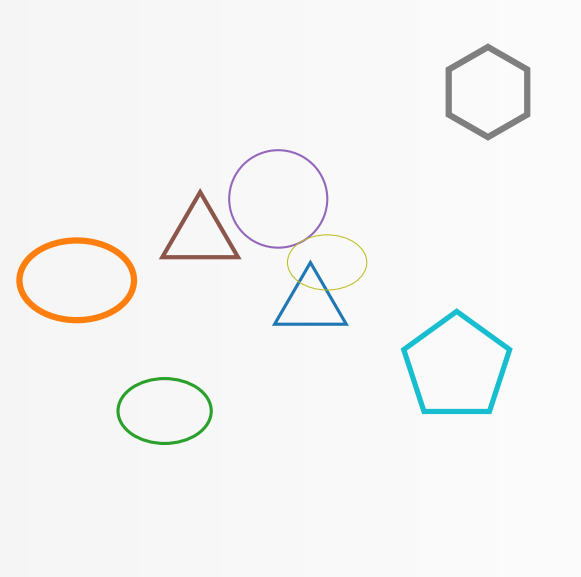[{"shape": "triangle", "thickness": 1.5, "radius": 0.36, "center": [0.534, 0.473]}, {"shape": "oval", "thickness": 3, "radius": 0.49, "center": [0.132, 0.514]}, {"shape": "oval", "thickness": 1.5, "radius": 0.4, "center": [0.283, 0.287]}, {"shape": "circle", "thickness": 1, "radius": 0.42, "center": [0.479, 0.655]}, {"shape": "triangle", "thickness": 2, "radius": 0.38, "center": [0.344, 0.591]}, {"shape": "hexagon", "thickness": 3, "radius": 0.39, "center": [0.84, 0.84]}, {"shape": "oval", "thickness": 0.5, "radius": 0.34, "center": [0.563, 0.545]}, {"shape": "pentagon", "thickness": 2.5, "radius": 0.48, "center": [0.786, 0.364]}]